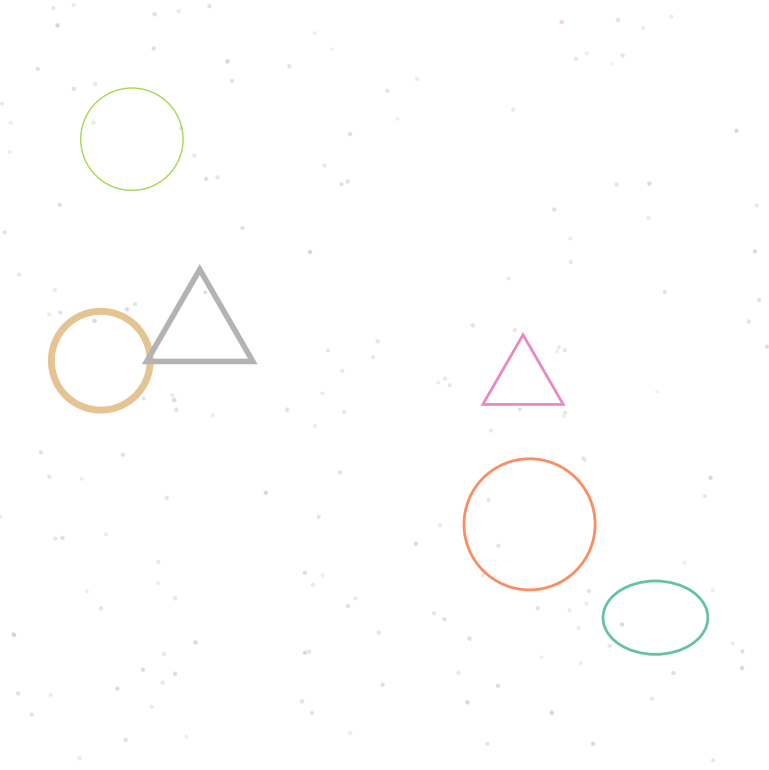[{"shape": "oval", "thickness": 1, "radius": 0.34, "center": [0.851, 0.198]}, {"shape": "circle", "thickness": 1, "radius": 0.43, "center": [0.688, 0.319]}, {"shape": "triangle", "thickness": 1, "radius": 0.3, "center": [0.679, 0.505]}, {"shape": "circle", "thickness": 0.5, "radius": 0.33, "center": [0.171, 0.819]}, {"shape": "circle", "thickness": 2.5, "radius": 0.32, "center": [0.131, 0.532]}, {"shape": "triangle", "thickness": 2, "radius": 0.4, "center": [0.259, 0.57]}]